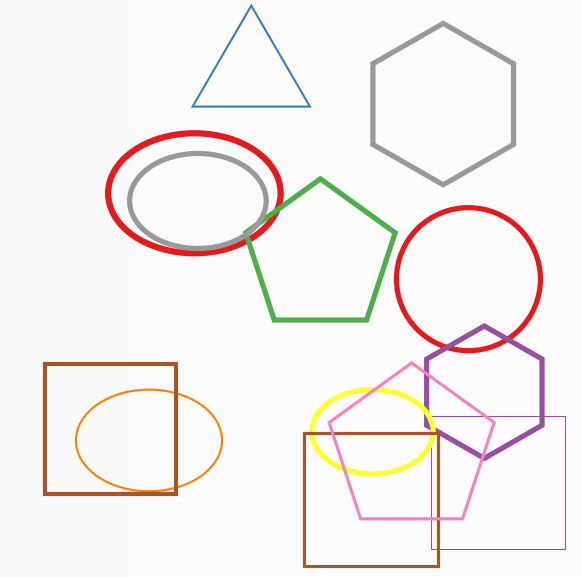[{"shape": "circle", "thickness": 2.5, "radius": 0.62, "center": [0.806, 0.516]}, {"shape": "oval", "thickness": 3, "radius": 0.74, "center": [0.334, 0.665]}, {"shape": "triangle", "thickness": 1, "radius": 0.58, "center": [0.432, 0.873]}, {"shape": "pentagon", "thickness": 2.5, "radius": 0.68, "center": [0.551, 0.554]}, {"shape": "square", "thickness": 0.5, "radius": 0.58, "center": [0.857, 0.164]}, {"shape": "hexagon", "thickness": 2.5, "radius": 0.57, "center": [0.833, 0.32]}, {"shape": "oval", "thickness": 1, "radius": 0.63, "center": [0.256, 0.236]}, {"shape": "oval", "thickness": 2.5, "radius": 0.52, "center": [0.641, 0.252]}, {"shape": "square", "thickness": 2, "radius": 0.56, "center": [0.19, 0.257]}, {"shape": "square", "thickness": 1.5, "radius": 0.58, "center": [0.638, 0.135]}, {"shape": "pentagon", "thickness": 1.5, "radius": 0.75, "center": [0.708, 0.221]}, {"shape": "hexagon", "thickness": 2.5, "radius": 0.7, "center": [0.763, 0.819]}, {"shape": "oval", "thickness": 2.5, "radius": 0.59, "center": [0.34, 0.651]}]